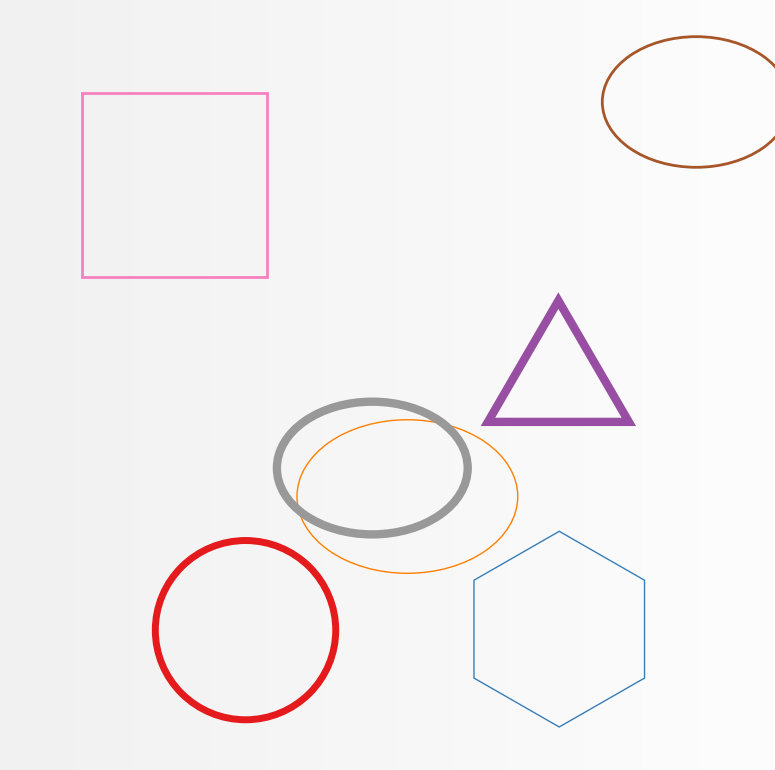[{"shape": "circle", "thickness": 2.5, "radius": 0.58, "center": [0.317, 0.182]}, {"shape": "hexagon", "thickness": 0.5, "radius": 0.64, "center": [0.722, 0.183]}, {"shape": "triangle", "thickness": 3, "radius": 0.52, "center": [0.72, 0.505]}, {"shape": "oval", "thickness": 0.5, "radius": 0.71, "center": [0.526, 0.355]}, {"shape": "oval", "thickness": 1, "radius": 0.61, "center": [0.898, 0.868]}, {"shape": "square", "thickness": 1, "radius": 0.6, "center": [0.225, 0.76]}, {"shape": "oval", "thickness": 3, "radius": 0.62, "center": [0.48, 0.392]}]